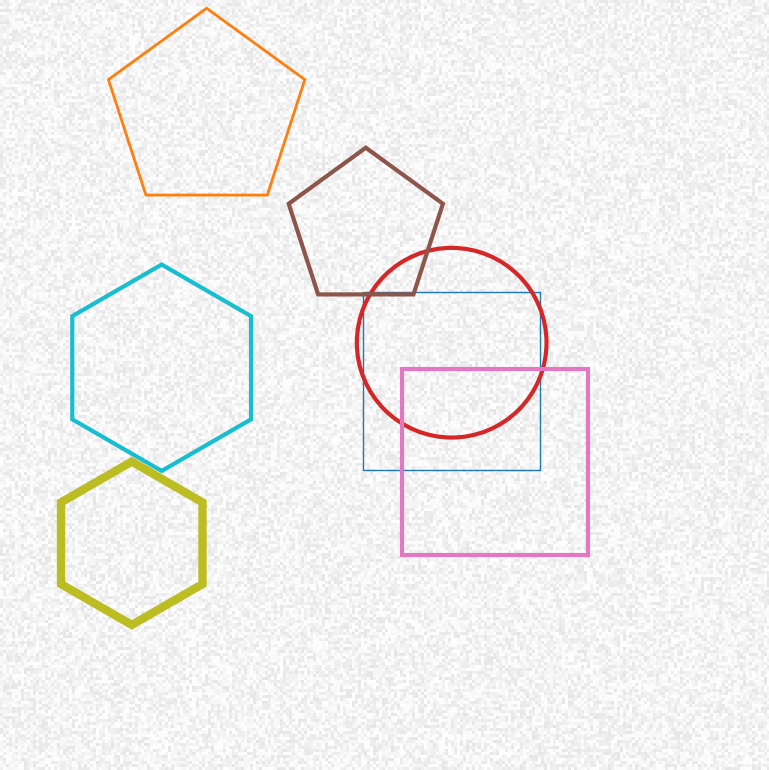[{"shape": "square", "thickness": 0.5, "radius": 0.58, "center": [0.586, 0.505]}, {"shape": "pentagon", "thickness": 1, "radius": 0.67, "center": [0.268, 0.855]}, {"shape": "circle", "thickness": 1.5, "radius": 0.62, "center": [0.587, 0.555]}, {"shape": "pentagon", "thickness": 1.5, "radius": 0.53, "center": [0.475, 0.703]}, {"shape": "square", "thickness": 1.5, "radius": 0.6, "center": [0.643, 0.4]}, {"shape": "hexagon", "thickness": 3, "radius": 0.53, "center": [0.171, 0.294]}, {"shape": "hexagon", "thickness": 1.5, "radius": 0.67, "center": [0.21, 0.522]}]